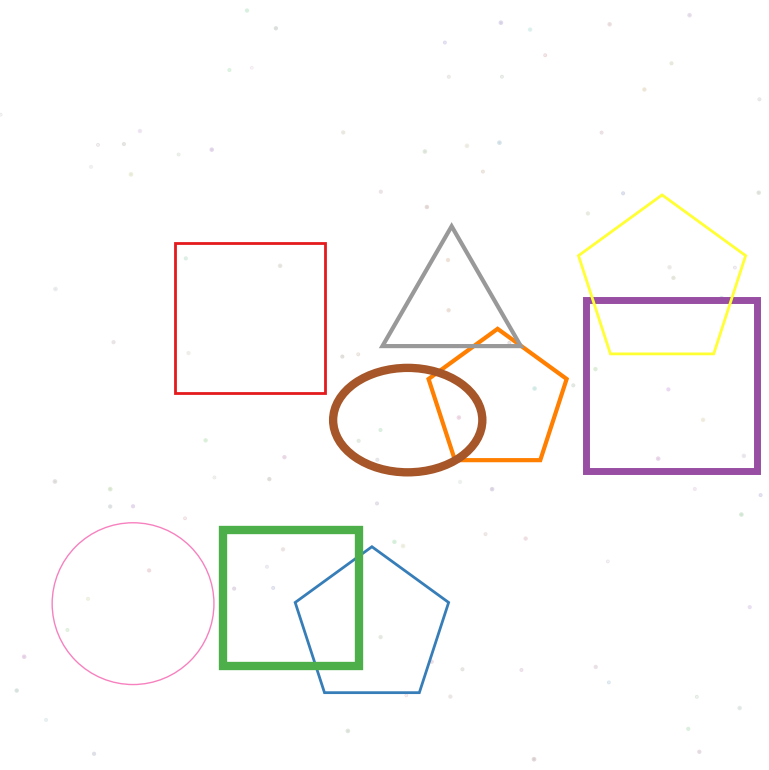[{"shape": "square", "thickness": 1, "radius": 0.49, "center": [0.325, 0.587]}, {"shape": "pentagon", "thickness": 1, "radius": 0.52, "center": [0.483, 0.185]}, {"shape": "square", "thickness": 3, "radius": 0.44, "center": [0.378, 0.223]}, {"shape": "square", "thickness": 2.5, "radius": 0.56, "center": [0.872, 0.499]}, {"shape": "pentagon", "thickness": 1.5, "radius": 0.47, "center": [0.646, 0.479]}, {"shape": "pentagon", "thickness": 1, "radius": 0.57, "center": [0.86, 0.633]}, {"shape": "oval", "thickness": 3, "radius": 0.48, "center": [0.53, 0.454]}, {"shape": "circle", "thickness": 0.5, "radius": 0.53, "center": [0.173, 0.216]}, {"shape": "triangle", "thickness": 1.5, "radius": 0.52, "center": [0.587, 0.602]}]